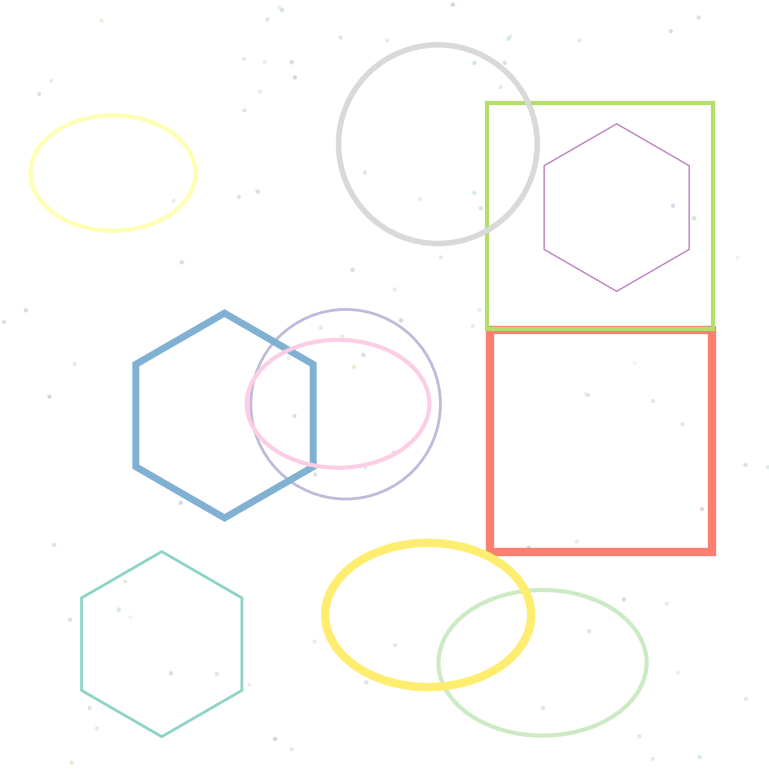[{"shape": "hexagon", "thickness": 1, "radius": 0.6, "center": [0.21, 0.163]}, {"shape": "oval", "thickness": 1.5, "radius": 0.54, "center": [0.147, 0.775]}, {"shape": "circle", "thickness": 1, "radius": 0.62, "center": [0.449, 0.475]}, {"shape": "square", "thickness": 3, "radius": 0.72, "center": [0.781, 0.427]}, {"shape": "hexagon", "thickness": 2.5, "radius": 0.67, "center": [0.292, 0.46]}, {"shape": "square", "thickness": 1.5, "radius": 0.73, "center": [0.779, 0.719]}, {"shape": "oval", "thickness": 1.5, "radius": 0.59, "center": [0.439, 0.476]}, {"shape": "circle", "thickness": 2, "radius": 0.65, "center": [0.569, 0.813]}, {"shape": "hexagon", "thickness": 0.5, "radius": 0.54, "center": [0.801, 0.73]}, {"shape": "oval", "thickness": 1.5, "radius": 0.68, "center": [0.705, 0.139]}, {"shape": "oval", "thickness": 3, "radius": 0.67, "center": [0.556, 0.201]}]